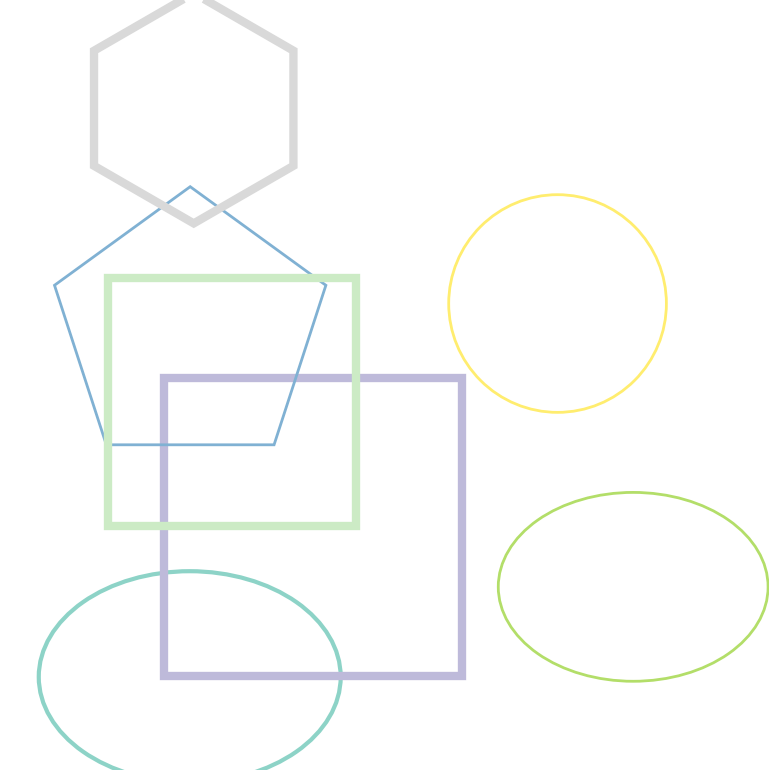[{"shape": "oval", "thickness": 1.5, "radius": 0.98, "center": [0.246, 0.121]}, {"shape": "square", "thickness": 3, "radius": 0.97, "center": [0.406, 0.315]}, {"shape": "pentagon", "thickness": 1, "radius": 0.93, "center": [0.247, 0.572]}, {"shape": "oval", "thickness": 1, "radius": 0.88, "center": [0.822, 0.238]}, {"shape": "hexagon", "thickness": 3, "radius": 0.75, "center": [0.252, 0.859]}, {"shape": "square", "thickness": 3, "radius": 0.8, "center": [0.301, 0.478]}, {"shape": "circle", "thickness": 1, "radius": 0.71, "center": [0.724, 0.606]}]